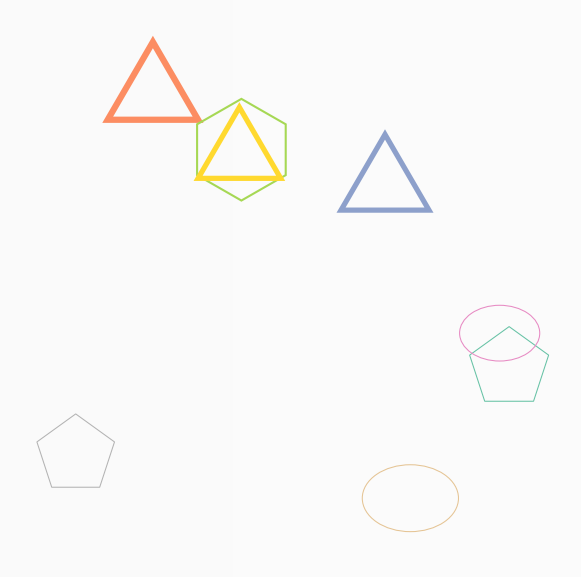[{"shape": "pentagon", "thickness": 0.5, "radius": 0.36, "center": [0.876, 0.362]}, {"shape": "triangle", "thickness": 3, "radius": 0.45, "center": [0.263, 0.837]}, {"shape": "triangle", "thickness": 2.5, "radius": 0.44, "center": [0.662, 0.679]}, {"shape": "oval", "thickness": 0.5, "radius": 0.34, "center": [0.86, 0.422]}, {"shape": "hexagon", "thickness": 1, "radius": 0.44, "center": [0.415, 0.74]}, {"shape": "triangle", "thickness": 2.5, "radius": 0.41, "center": [0.412, 0.731]}, {"shape": "oval", "thickness": 0.5, "radius": 0.41, "center": [0.706, 0.136]}, {"shape": "pentagon", "thickness": 0.5, "radius": 0.35, "center": [0.13, 0.212]}]